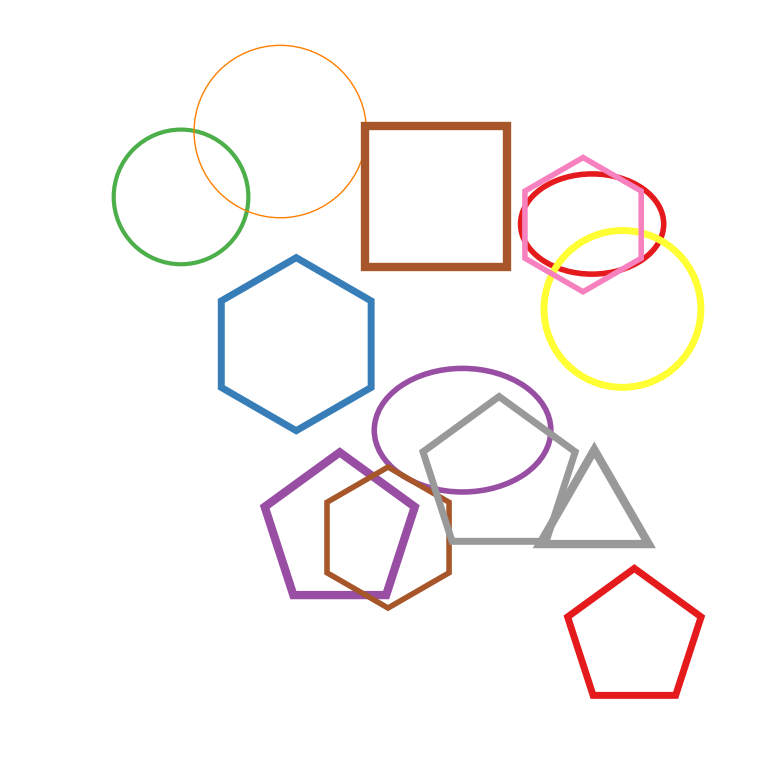[{"shape": "pentagon", "thickness": 2.5, "radius": 0.46, "center": [0.824, 0.171]}, {"shape": "oval", "thickness": 2, "radius": 0.46, "center": [0.769, 0.709]}, {"shape": "hexagon", "thickness": 2.5, "radius": 0.56, "center": [0.385, 0.553]}, {"shape": "circle", "thickness": 1.5, "radius": 0.44, "center": [0.235, 0.744]}, {"shape": "oval", "thickness": 2, "radius": 0.57, "center": [0.601, 0.441]}, {"shape": "pentagon", "thickness": 3, "radius": 0.51, "center": [0.441, 0.31]}, {"shape": "circle", "thickness": 0.5, "radius": 0.56, "center": [0.364, 0.829]}, {"shape": "circle", "thickness": 2.5, "radius": 0.51, "center": [0.808, 0.599]}, {"shape": "hexagon", "thickness": 2, "radius": 0.46, "center": [0.504, 0.302]}, {"shape": "square", "thickness": 3, "radius": 0.46, "center": [0.566, 0.745]}, {"shape": "hexagon", "thickness": 2, "radius": 0.44, "center": [0.757, 0.708]}, {"shape": "pentagon", "thickness": 2.5, "radius": 0.52, "center": [0.648, 0.381]}, {"shape": "triangle", "thickness": 3, "radius": 0.41, "center": [0.772, 0.334]}]